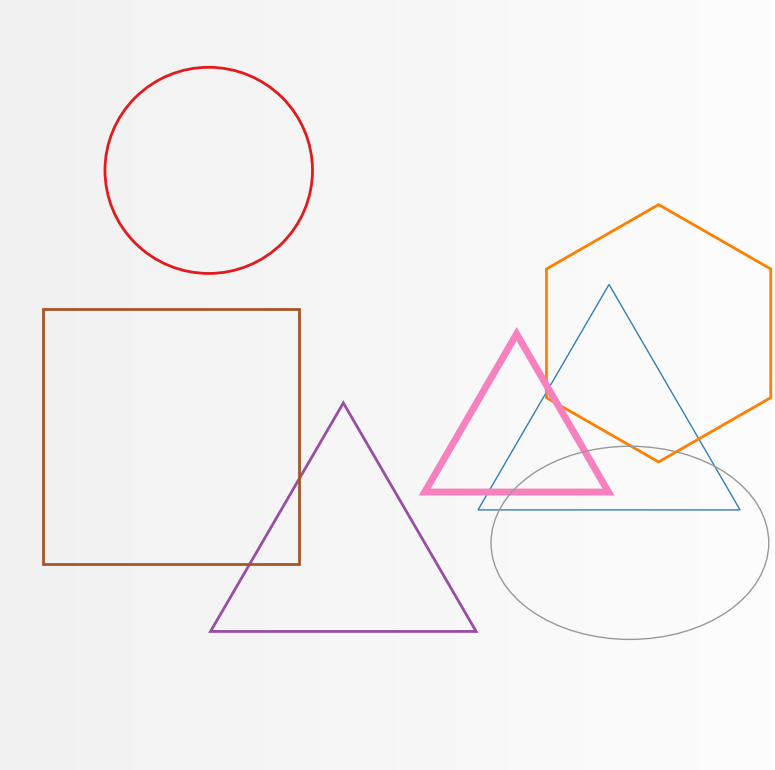[{"shape": "circle", "thickness": 1, "radius": 0.67, "center": [0.269, 0.779]}, {"shape": "triangle", "thickness": 0.5, "radius": 0.98, "center": [0.786, 0.435]}, {"shape": "triangle", "thickness": 1, "radius": 0.99, "center": [0.443, 0.279]}, {"shape": "hexagon", "thickness": 1, "radius": 0.84, "center": [0.85, 0.567]}, {"shape": "square", "thickness": 1, "radius": 0.83, "center": [0.221, 0.433]}, {"shape": "triangle", "thickness": 2.5, "radius": 0.68, "center": [0.667, 0.429]}, {"shape": "oval", "thickness": 0.5, "radius": 0.9, "center": [0.813, 0.295]}]